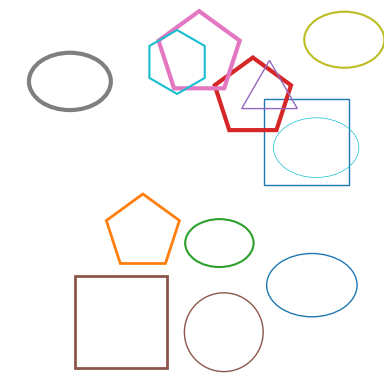[{"shape": "square", "thickness": 1, "radius": 0.56, "center": [0.796, 0.63]}, {"shape": "oval", "thickness": 1, "radius": 0.59, "center": [0.81, 0.259]}, {"shape": "pentagon", "thickness": 2, "radius": 0.5, "center": [0.371, 0.396]}, {"shape": "oval", "thickness": 1.5, "radius": 0.44, "center": [0.57, 0.369]}, {"shape": "pentagon", "thickness": 3, "radius": 0.52, "center": [0.657, 0.746]}, {"shape": "triangle", "thickness": 1, "radius": 0.42, "center": [0.7, 0.76]}, {"shape": "square", "thickness": 2, "radius": 0.6, "center": [0.314, 0.164]}, {"shape": "circle", "thickness": 1, "radius": 0.51, "center": [0.581, 0.137]}, {"shape": "pentagon", "thickness": 3, "radius": 0.55, "center": [0.517, 0.86]}, {"shape": "oval", "thickness": 3, "radius": 0.53, "center": [0.182, 0.789]}, {"shape": "oval", "thickness": 1.5, "radius": 0.52, "center": [0.894, 0.897]}, {"shape": "oval", "thickness": 0.5, "radius": 0.55, "center": [0.821, 0.616]}, {"shape": "hexagon", "thickness": 1.5, "radius": 0.42, "center": [0.46, 0.839]}]